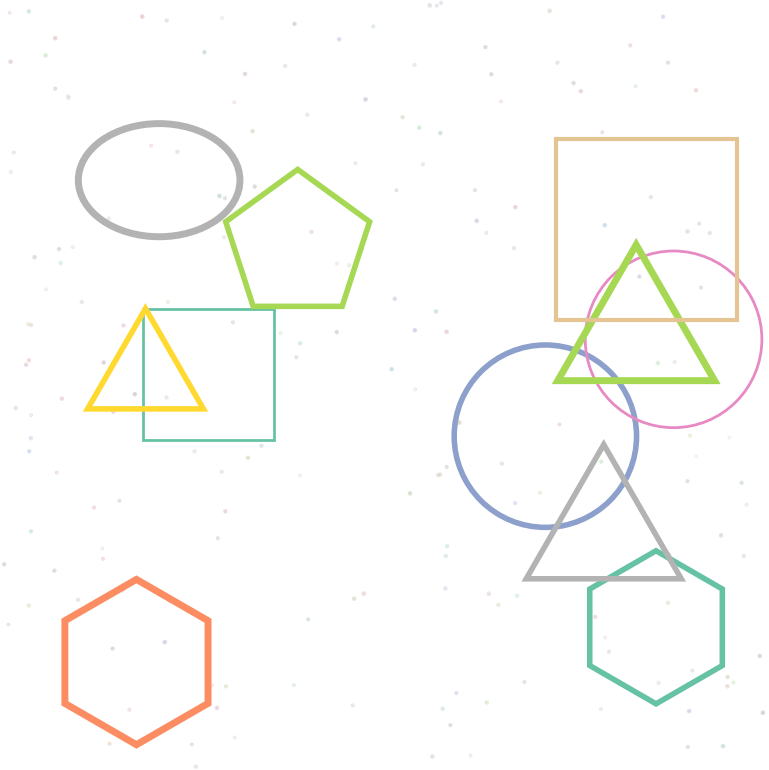[{"shape": "hexagon", "thickness": 2, "radius": 0.5, "center": [0.852, 0.185]}, {"shape": "square", "thickness": 1, "radius": 0.43, "center": [0.271, 0.514]}, {"shape": "hexagon", "thickness": 2.5, "radius": 0.54, "center": [0.177, 0.14]}, {"shape": "circle", "thickness": 2, "radius": 0.59, "center": [0.708, 0.434]}, {"shape": "circle", "thickness": 1, "radius": 0.57, "center": [0.875, 0.559]}, {"shape": "pentagon", "thickness": 2, "radius": 0.49, "center": [0.387, 0.682]}, {"shape": "triangle", "thickness": 2.5, "radius": 0.59, "center": [0.826, 0.564]}, {"shape": "triangle", "thickness": 2, "radius": 0.43, "center": [0.189, 0.512]}, {"shape": "square", "thickness": 1.5, "radius": 0.59, "center": [0.84, 0.702]}, {"shape": "triangle", "thickness": 2, "radius": 0.58, "center": [0.784, 0.306]}, {"shape": "oval", "thickness": 2.5, "radius": 0.52, "center": [0.207, 0.766]}]